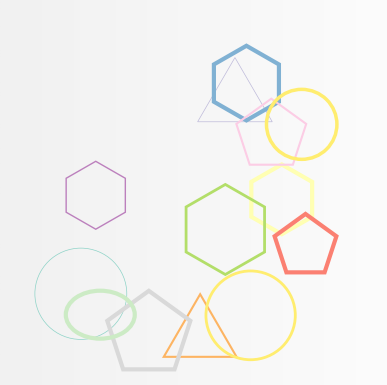[{"shape": "circle", "thickness": 0.5, "radius": 0.59, "center": [0.209, 0.237]}, {"shape": "hexagon", "thickness": 3, "radius": 0.45, "center": [0.727, 0.482]}, {"shape": "triangle", "thickness": 0.5, "radius": 0.56, "center": [0.606, 0.739]}, {"shape": "pentagon", "thickness": 3, "radius": 0.42, "center": [0.788, 0.36]}, {"shape": "hexagon", "thickness": 3, "radius": 0.48, "center": [0.636, 0.784]}, {"shape": "triangle", "thickness": 1.5, "radius": 0.54, "center": [0.517, 0.127]}, {"shape": "hexagon", "thickness": 2, "radius": 0.58, "center": [0.581, 0.404]}, {"shape": "pentagon", "thickness": 1.5, "radius": 0.47, "center": [0.7, 0.649]}, {"shape": "pentagon", "thickness": 3, "radius": 0.56, "center": [0.384, 0.132]}, {"shape": "hexagon", "thickness": 1, "radius": 0.44, "center": [0.247, 0.493]}, {"shape": "oval", "thickness": 3, "radius": 0.44, "center": [0.259, 0.183]}, {"shape": "circle", "thickness": 2.5, "radius": 0.45, "center": [0.779, 0.677]}, {"shape": "circle", "thickness": 2, "radius": 0.58, "center": [0.647, 0.181]}]